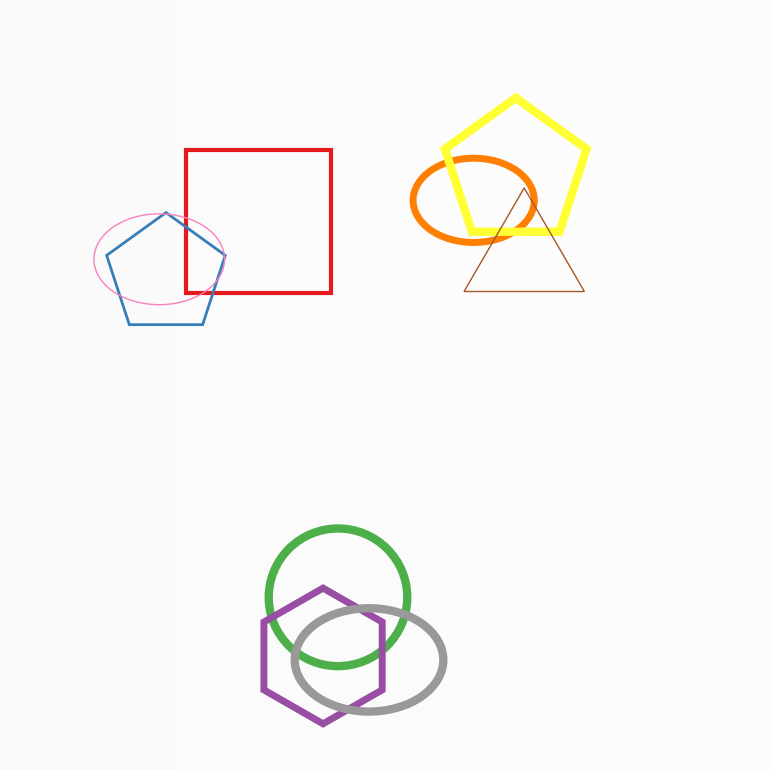[{"shape": "square", "thickness": 1.5, "radius": 0.47, "center": [0.333, 0.712]}, {"shape": "pentagon", "thickness": 1, "radius": 0.4, "center": [0.214, 0.643]}, {"shape": "circle", "thickness": 3, "radius": 0.45, "center": [0.436, 0.224]}, {"shape": "hexagon", "thickness": 2.5, "radius": 0.44, "center": [0.417, 0.148]}, {"shape": "oval", "thickness": 2.5, "radius": 0.39, "center": [0.611, 0.74]}, {"shape": "pentagon", "thickness": 3, "radius": 0.48, "center": [0.665, 0.777]}, {"shape": "triangle", "thickness": 0.5, "radius": 0.45, "center": [0.676, 0.666]}, {"shape": "oval", "thickness": 0.5, "radius": 0.42, "center": [0.205, 0.663]}, {"shape": "oval", "thickness": 3, "radius": 0.48, "center": [0.476, 0.143]}]